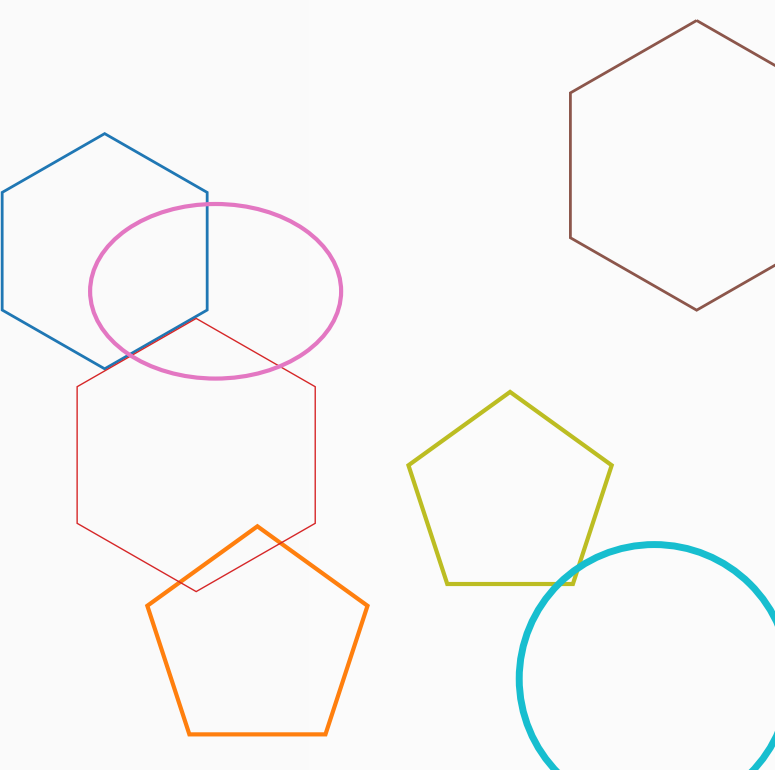[{"shape": "hexagon", "thickness": 1, "radius": 0.76, "center": [0.135, 0.674]}, {"shape": "pentagon", "thickness": 1.5, "radius": 0.75, "center": [0.332, 0.167]}, {"shape": "hexagon", "thickness": 0.5, "radius": 0.89, "center": [0.253, 0.409]}, {"shape": "hexagon", "thickness": 1, "radius": 0.94, "center": [0.899, 0.785]}, {"shape": "oval", "thickness": 1.5, "radius": 0.81, "center": [0.278, 0.622]}, {"shape": "pentagon", "thickness": 1.5, "radius": 0.69, "center": [0.658, 0.353]}, {"shape": "circle", "thickness": 2.5, "radius": 0.87, "center": [0.844, 0.118]}]